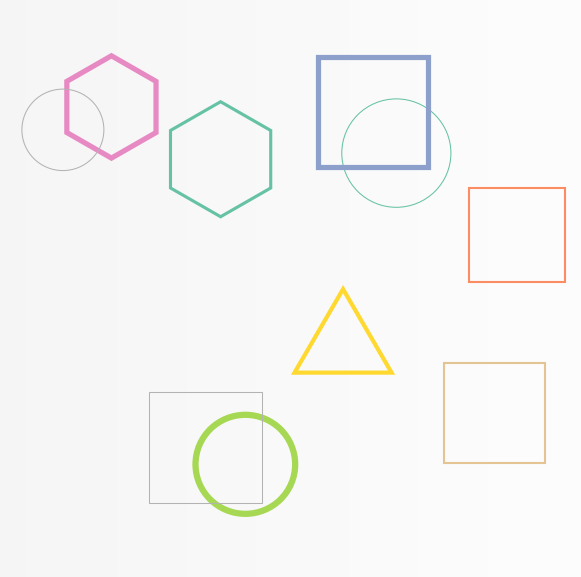[{"shape": "circle", "thickness": 0.5, "radius": 0.47, "center": [0.682, 0.734]}, {"shape": "hexagon", "thickness": 1.5, "radius": 0.5, "center": [0.38, 0.723]}, {"shape": "square", "thickness": 1, "radius": 0.41, "center": [0.889, 0.592]}, {"shape": "square", "thickness": 2.5, "radius": 0.47, "center": [0.642, 0.806]}, {"shape": "hexagon", "thickness": 2.5, "radius": 0.44, "center": [0.192, 0.814]}, {"shape": "circle", "thickness": 3, "radius": 0.43, "center": [0.422, 0.195]}, {"shape": "triangle", "thickness": 2, "radius": 0.48, "center": [0.59, 0.402]}, {"shape": "square", "thickness": 1, "radius": 0.43, "center": [0.851, 0.284]}, {"shape": "square", "thickness": 0.5, "radius": 0.48, "center": [0.354, 0.224]}, {"shape": "circle", "thickness": 0.5, "radius": 0.35, "center": [0.108, 0.774]}]